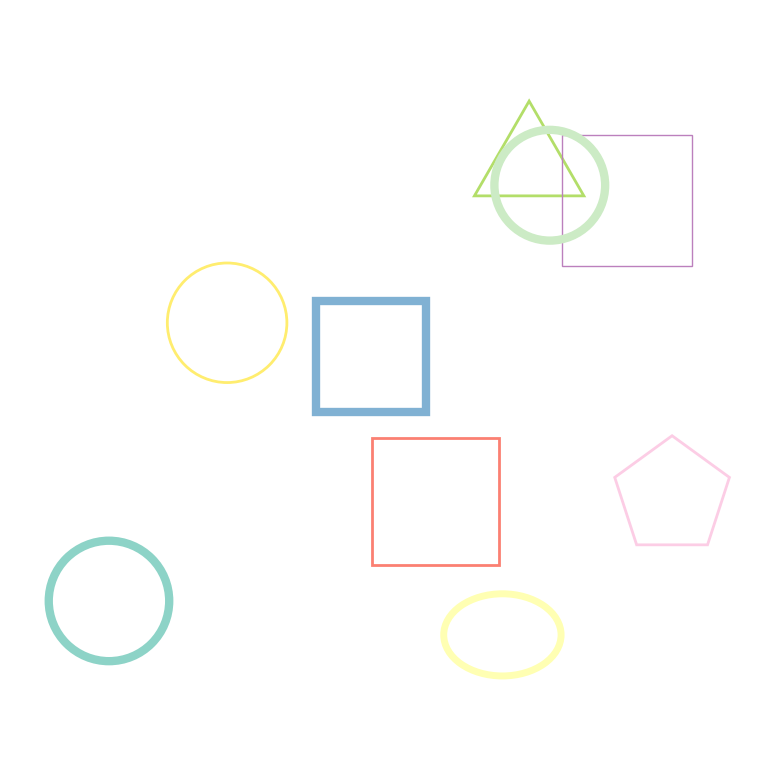[{"shape": "circle", "thickness": 3, "radius": 0.39, "center": [0.142, 0.22]}, {"shape": "oval", "thickness": 2.5, "radius": 0.38, "center": [0.652, 0.175]}, {"shape": "square", "thickness": 1, "radius": 0.41, "center": [0.565, 0.349]}, {"shape": "square", "thickness": 3, "radius": 0.36, "center": [0.482, 0.537]}, {"shape": "triangle", "thickness": 1, "radius": 0.41, "center": [0.687, 0.787]}, {"shape": "pentagon", "thickness": 1, "radius": 0.39, "center": [0.873, 0.356]}, {"shape": "square", "thickness": 0.5, "radius": 0.42, "center": [0.814, 0.739]}, {"shape": "circle", "thickness": 3, "radius": 0.36, "center": [0.714, 0.759]}, {"shape": "circle", "thickness": 1, "radius": 0.39, "center": [0.295, 0.581]}]